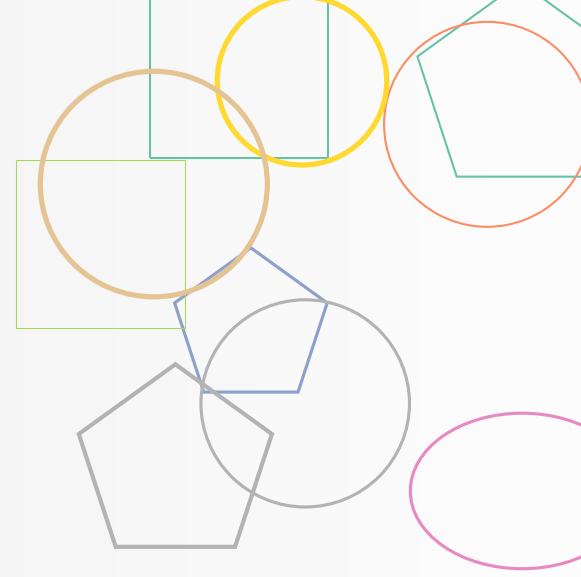[{"shape": "pentagon", "thickness": 1, "radius": 0.93, "center": [0.895, 0.844]}, {"shape": "square", "thickness": 1, "radius": 0.76, "center": [0.412, 0.879]}, {"shape": "circle", "thickness": 1, "radius": 0.89, "center": [0.838, 0.784]}, {"shape": "pentagon", "thickness": 1.5, "radius": 0.69, "center": [0.432, 0.432]}, {"shape": "oval", "thickness": 1.5, "radius": 0.96, "center": [0.898, 0.149]}, {"shape": "square", "thickness": 0.5, "radius": 0.73, "center": [0.172, 0.576]}, {"shape": "circle", "thickness": 2.5, "radius": 0.73, "center": [0.52, 0.859]}, {"shape": "circle", "thickness": 2.5, "radius": 0.98, "center": [0.265, 0.68]}, {"shape": "pentagon", "thickness": 2, "radius": 0.87, "center": [0.302, 0.194]}, {"shape": "circle", "thickness": 1.5, "radius": 0.9, "center": [0.525, 0.301]}]